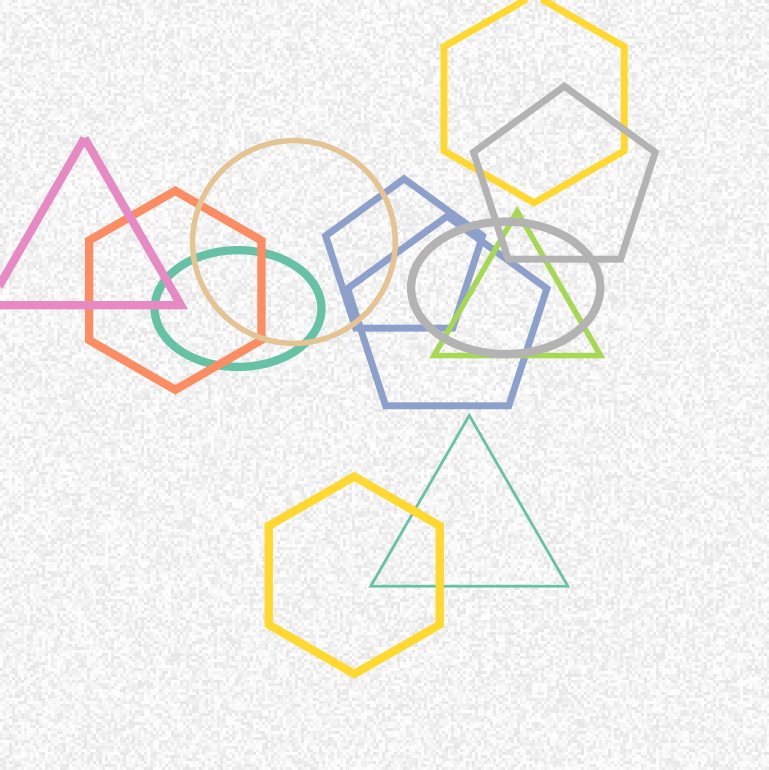[{"shape": "oval", "thickness": 3, "radius": 0.54, "center": [0.309, 0.599]}, {"shape": "triangle", "thickness": 1, "radius": 0.74, "center": [0.609, 0.313]}, {"shape": "hexagon", "thickness": 3, "radius": 0.65, "center": [0.228, 0.623]}, {"shape": "pentagon", "thickness": 2.5, "radius": 0.68, "center": [0.581, 0.583]}, {"shape": "pentagon", "thickness": 2.5, "radius": 0.54, "center": [0.525, 0.661]}, {"shape": "triangle", "thickness": 3, "radius": 0.72, "center": [0.11, 0.676]}, {"shape": "triangle", "thickness": 2, "radius": 0.62, "center": [0.672, 0.601]}, {"shape": "hexagon", "thickness": 3, "radius": 0.64, "center": [0.46, 0.253]}, {"shape": "hexagon", "thickness": 2.5, "radius": 0.68, "center": [0.694, 0.872]}, {"shape": "circle", "thickness": 2, "radius": 0.66, "center": [0.382, 0.686]}, {"shape": "pentagon", "thickness": 2.5, "radius": 0.62, "center": [0.733, 0.764]}, {"shape": "oval", "thickness": 3, "radius": 0.61, "center": [0.657, 0.626]}]